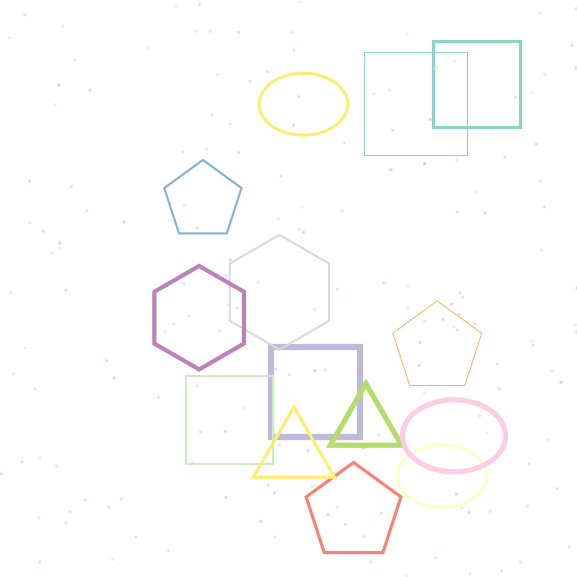[{"shape": "square", "thickness": 1.5, "radius": 0.38, "center": [0.826, 0.854]}, {"shape": "square", "thickness": 0.5, "radius": 0.45, "center": [0.719, 0.82]}, {"shape": "oval", "thickness": 1, "radius": 0.39, "center": [0.765, 0.174]}, {"shape": "square", "thickness": 3, "radius": 0.39, "center": [0.546, 0.32]}, {"shape": "pentagon", "thickness": 1.5, "radius": 0.43, "center": [0.612, 0.112]}, {"shape": "pentagon", "thickness": 1, "radius": 0.35, "center": [0.351, 0.652]}, {"shape": "pentagon", "thickness": 0.5, "radius": 0.41, "center": [0.757, 0.397]}, {"shape": "triangle", "thickness": 2.5, "radius": 0.36, "center": [0.634, 0.264]}, {"shape": "oval", "thickness": 2.5, "radius": 0.45, "center": [0.786, 0.245]}, {"shape": "hexagon", "thickness": 1, "radius": 0.5, "center": [0.484, 0.493]}, {"shape": "hexagon", "thickness": 2, "radius": 0.45, "center": [0.345, 0.449]}, {"shape": "square", "thickness": 1, "radius": 0.38, "center": [0.397, 0.272]}, {"shape": "oval", "thickness": 1.5, "radius": 0.38, "center": [0.525, 0.819]}, {"shape": "triangle", "thickness": 1.5, "radius": 0.41, "center": [0.509, 0.213]}]